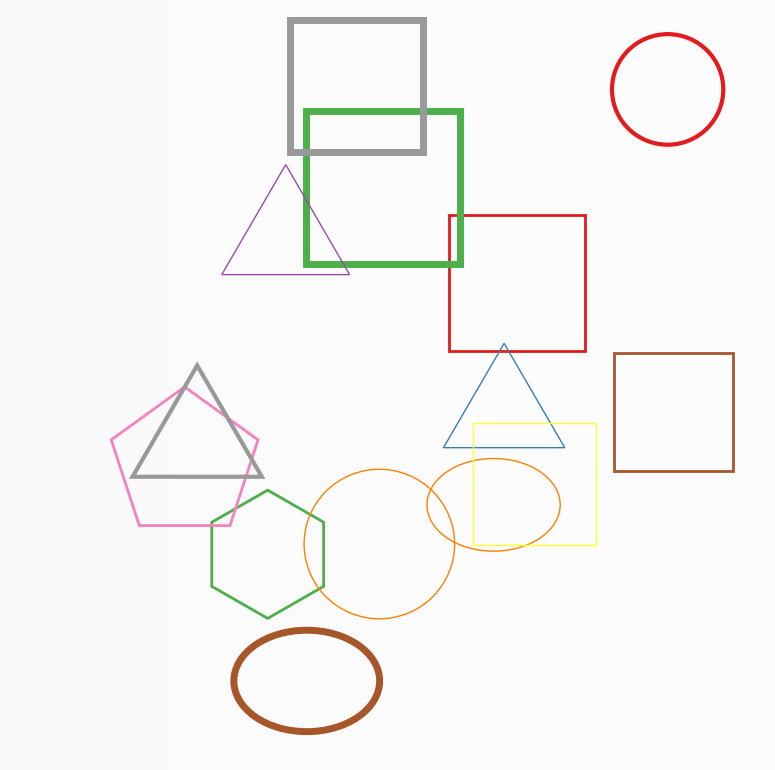[{"shape": "square", "thickness": 1, "radius": 0.44, "center": [0.667, 0.633]}, {"shape": "circle", "thickness": 1.5, "radius": 0.36, "center": [0.861, 0.884]}, {"shape": "triangle", "thickness": 0.5, "radius": 0.45, "center": [0.65, 0.464]}, {"shape": "square", "thickness": 2.5, "radius": 0.5, "center": [0.494, 0.756]}, {"shape": "hexagon", "thickness": 1, "radius": 0.42, "center": [0.345, 0.28]}, {"shape": "triangle", "thickness": 0.5, "radius": 0.48, "center": [0.369, 0.691]}, {"shape": "oval", "thickness": 0.5, "radius": 0.43, "center": [0.637, 0.344]}, {"shape": "circle", "thickness": 0.5, "radius": 0.49, "center": [0.489, 0.293]}, {"shape": "square", "thickness": 0.5, "radius": 0.4, "center": [0.689, 0.371]}, {"shape": "square", "thickness": 1, "radius": 0.39, "center": [0.869, 0.465]}, {"shape": "oval", "thickness": 2.5, "radius": 0.47, "center": [0.396, 0.116]}, {"shape": "pentagon", "thickness": 1, "radius": 0.5, "center": [0.238, 0.398]}, {"shape": "square", "thickness": 2.5, "radius": 0.43, "center": [0.46, 0.888]}, {"shape": "triangle", "thickness": 1.5, "radius": 0.48, "center": [0.254, 0.429]}]